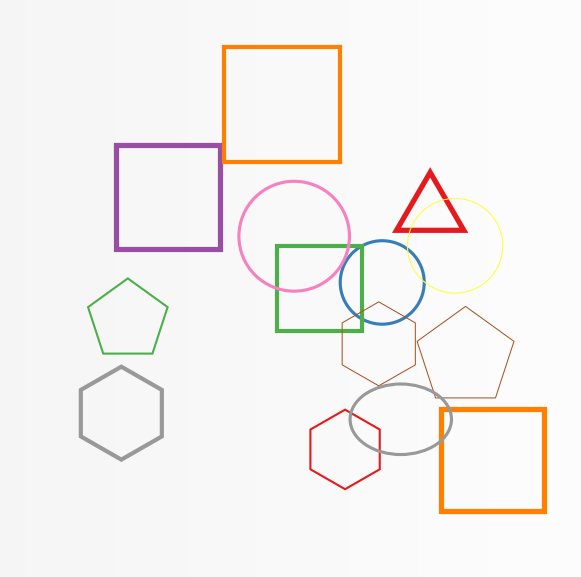[{"shape": "triangle", "thickness": 2.5, "radius": 0.33, "center": [0.74, 0.634]}, {"shape": "hexagon", "thickness": 1, "radius": 0.34, "center": [0.594, 0.221]}, {"shape": "circle", "thickness": 1.5, "radius": 0.36, "center": [0.658, 0.51]}, {"shape": "pentagon", "thickness": 1, "radius": 0.36, "center": [0.22, 0.445]}, {"shape": "square", "thickness": 2, "radius": 0.37, "center": [0.55, 0.499]}, {"shape": "square", "thickness": 2.5, "radius": 0.45, "center": [0.289, 0.658]}, {"shape": "square", "thickness": 2.5, "radius": 0.44, "center": [0.847, 0.202]}, {"shape": "square", "thickness": 2, "radius": 0.5, "center": [0.485, 0.818]}, {"shape": "circle", "thickness": 0.5, "radius": 0.41, "center": [0.783, 0.574]}, {"shape": "hexagon", "thickness": 0.5, "radius": 0.36, "center": [0.652, 0.404]}, {"shape": "pentagon", "thickness": 0.5, "radius": 0.44, "center": [0.801, 0.381]}, {"shape": "circle", "thickness": 1.5, "radius": 0.48, "center": [0.506, 0.59]}, {"shape": "hexagon", "thickness": 2, "radius": 0.4, "center": [0.209, 0.284]}, {"shape": "oval", "thickness": 1.5, "radius": 0.44, "center": [0.69, 0.273]}]